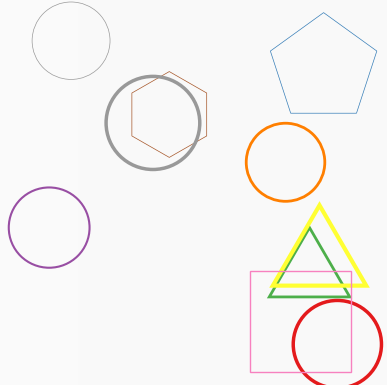[{"shape": "circle", "thickness": 2.5, "radius": 0.57, "center": [0.871, 0.106]}, {"shape": "pentagon", "thickness": 0.5, "radius": 0.72, "center": [0.835, 0.823]}, {"shape": "triangle", "thickness": 2, "radius": 0.6, "center": [0.799, 0.289]}, {"shape": "circle", "thickness": 1.5, "radius": 0.52, "center": [0.127, 0.409]}, {"shape": "circle", "thickness": 2, "radius": 0.51, "center": [0.737, 0.579]}, {"shape": "triangle", "thickness": 3, "radius": 0.7, "center": [0.825, 0.328]}, {"shape": "hexagon", "thickness": 0.5, "radius": 0.56, "center": [0.437, 0.703]}, {"shape": "square", "thickness": 1, "radius": 0.65, "center": [0.775, 0.165]}, {"shape": "circle", "thickness": 2.5, "radius": 0.6, "center": [0.395, 0.681]}, {"shape": "circle", "thickness": 0.5, "radius": 0.5, "center": [0.183, 0.894]}]